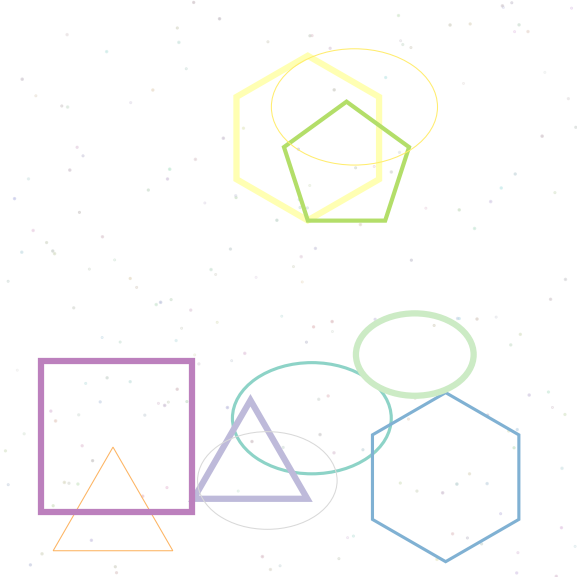[{"shape": "oval", "thickness": 1.5, "radius": 0.69, "center": [0.54, 0.275]}, {"shape": "hexagon", "thickness": 3, "radius": 0.71, "center": [0.533, 0.76]}, {"shape": "triangle", "thickness": 3, "radius": 0.57, "center": [0.434, 0.192]}, {"shape": "hexagon", "thickness": 1.5, "radius": 0.73, "center": [0.772, 0.173]}, {"shape": "triangle", "thickness": 0.5, "radius": 0.6, "center": [0.196, 0.105]}, {"shape": "pentagon", "thickness": 2, "radius": 0.57, "center": [0.6, 0.709]}, {"shape": "oval", "thickness": 0.5, "radius": 0.6, "center": [0.463, 0.167]}, {"shape": "square", "thickness": 3, "radius": 0.65, "center": [0.202, 0.243]}, {"shape": "oval", "thickness": 3, "radius": 0.51, "center": [0.718, 0.385]}, {"shape": "oval", "thickness": 0.5, "radius": 0.72, "center": [0.614, 0.814]}]